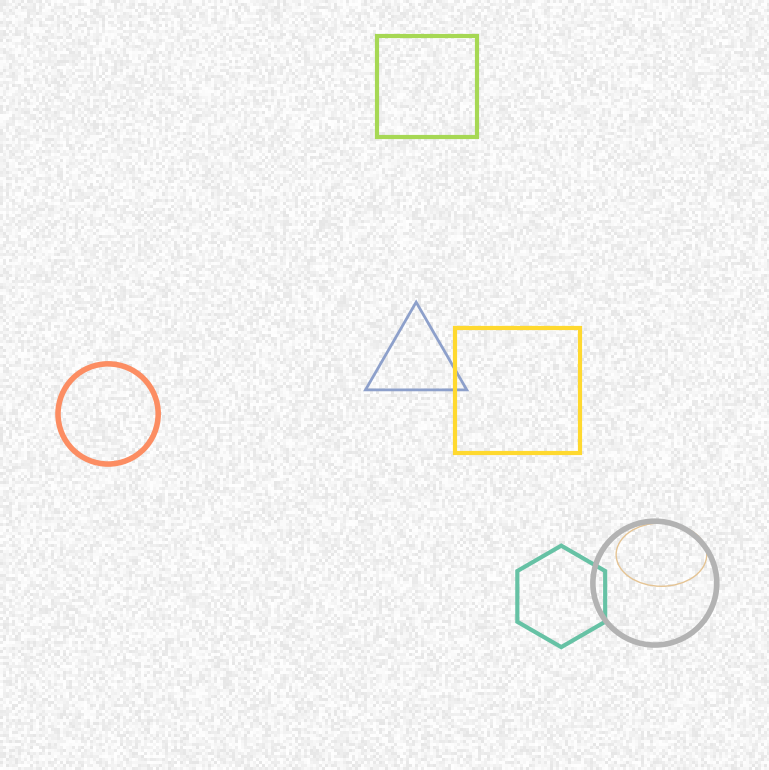[{"shape": "hexagon", "thickness": 1.5, "radius": 0.33, "center": [0.729, 0.225]}, {"shape": "circle", "thickness": 2, "radius": 0.33, "center": [0.14, 0.462]}, {"shape": "triangle", "thickness": 1, "radius": 0.38, "center": [0.54, 0.532]}, {"shape": "square", "thickness": 1.5, "radius": 0.33, "center": [0.555, 0.887]}, {"shape": "square", "thickness": 1.5, "radius": 0.41, "center": [0.672, 0.493]}, {"shape": "oval", "thickness": 0.5, "radius": 0.29, "center": [0.859, 0.28]}, {"shape": "circle", "thickness": 2, "radius": 0.4, "center": [0.85, 0.243]}]